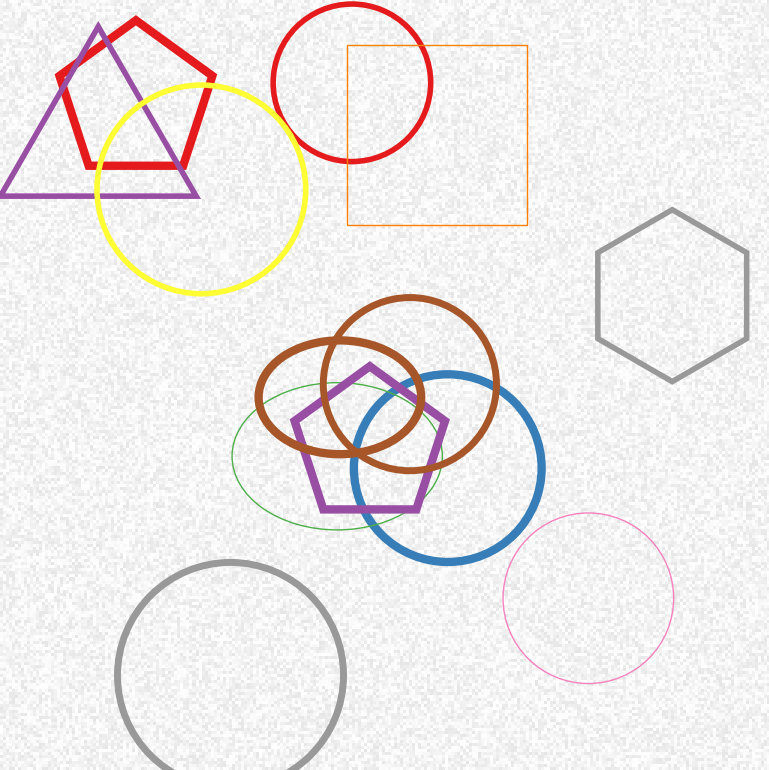[{"shape": "pentagon", "thickness": 3, "radius": 0.52, "center": [0.177, 0.869]}, {"shape": "circle", "thickness": 2, "radius": 0.51, "center": [0.457, 0.892]}, {"shape": "circle", "thickness": 3, "radius": 0.61, "center": [0.582, 0.392]}, {"shape": "oval", "thickness": 0.5, "radius": 0.68, "center": [0.438, 0.407]}, {"shape": "triangle", "thickness": 2, "radius": 0.73, "center": [0.128, 0.819]}, {"shape": "pentagon", "thickness": 3, "radius": 0.51, "center": [0.48, 0.422]}, {"shape": "square", "thickness": 0.5, "radius": 0.59, "center": [0.567, 0.825]}, {"shape": "circle", "thickness": 2, "radius": 0.68, "center": [0.262, 0.754]}, {"shape": "circle", "thickness": 2.5, "radius": 0.56, "center": [0.532, 0.501]}, {"shape": "oval", "thickness": 3, "radius": 0.53, "center": [0.441, 0.484]}, {"shape": "circle", "thickness": 0.5, "radius": 0.55, "center": [0.764, 0.223]}, {"shape": "hexagon", "thickness": 2, "radius": 0.56, "center": [0.873, 0.616]}, {"shape": "circle", "thickness": 2.5, "radius": 0.73, "center": [0.299, 0.123]}]